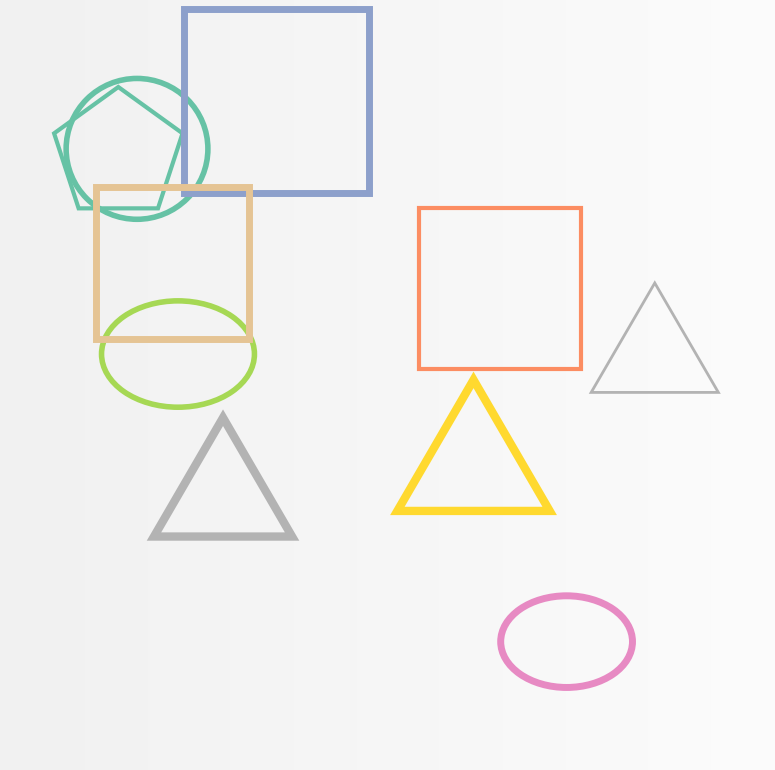[{"shape": "circle", "thickness": 2, "radius": 0.46, "center": [0.177, 0.807]}, {"shape": "pentagon", "thickness": 1.5, "radius": 0.44, "center": [0.153, 0.8]}, {"shape": "square", "thickness": 1.5, "radius": 0.52, "center": [0.645, 0.625]}, {"shape": "square", "thickness": 2.5, "radius": 0.6, "center": [0.357, 0.869]}, {"shape": "oval", "thickness": 2.5, "radius": 0.43, "center": [0.731, 0.167]}, {"shape": "oval", "thickness": 2, "radius": 0.49, "center": [0.23, 0.54]}, {"shape": "triangle", "thickness": 3, "radius": 0.57, "center": [0.611, 0.393]}, {"shape": "square", "thickness": 2.5, "radius": 0.49, "center": [0.222, 0.658]}, {"shape": "triangle", "thickness": 1, "radius": 0.47, "center": [0.845, 0.538]}, {"shape": "triangle", "thickness": 3, "radius": 0.51, "center": [0.288, 0.355]}]